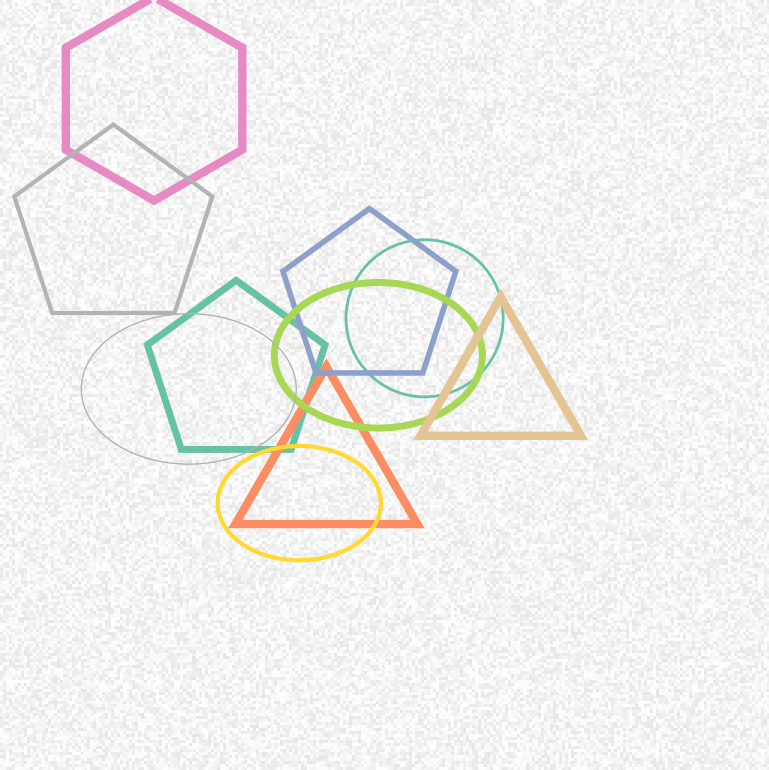[{"shape": "pentagon", "thickness": 2.5, "radius": 0.61, "center": [0.307, 0.515]}, {"shape": "circle", "thickness": 1, "radius": 0.51, "center": [0.551, 0.587]}, {"shape": "triangle", "thickness": 3, "radius": 0.68, "center": [0.424, 0.388]}, {"shape": "pentagon", "thickness": 2, "radius": 0.59, "center": [0.48, 0.611]}, {"shape": "hexagon", "thickness": 3, "radius": 0.66, "center": [0.2, 0.872]}, {"shape": "oval", "thickness": 2.5, "radius": 0.68, "center": [0.491, 0.539]}, {"shape": "oval", "thickness": 1.5, "radius": 0.53, "center": [0.389, 0.347]}, {"shape": "triangle", "thickness": 3, "radius": 0.6, "center": [0.65, 0.494]}, {"shape": "oval", "thickness": 0.5, "radius": 0.7, "center": [0.245, 0.495]}, {"shape": "pentagon", "thickness": 1.5, "radius": 0.68, "center": [0.147, 0.703]}]